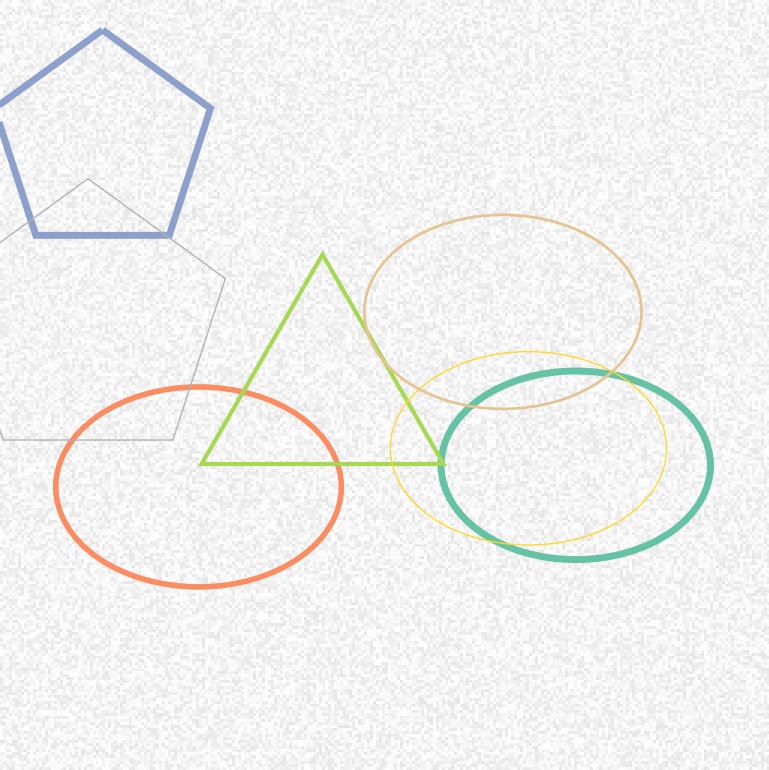[{"shape": "oval", "thickness": 2.5, "radius": 0.87, "center": [0.748, 0.396]}, {"shape": "oval", "thickness": 2, "radius": 0.93, "center": [0.258, 0.368]}, {"shape": "pentagon", "thickness": 2.5, "radius": 0.74, "center": [0.133, 0.814]}, {"shape": "triangle", "thickness": 1.5, "radius": 0.91, "center": [0.419, 0.488]}, {"shape": "oval", "thickness": 0.5, "radius": 0.9, "center": [0.686, 0.418]}, {"shape": "oval", "thickness": 1, "radius": 0.9, "center": [0.653, 0.595]}, {"shape": "pentagon", "thickness": 0.5, "radius": 0.94, "center": [0.114, 0.58]}]